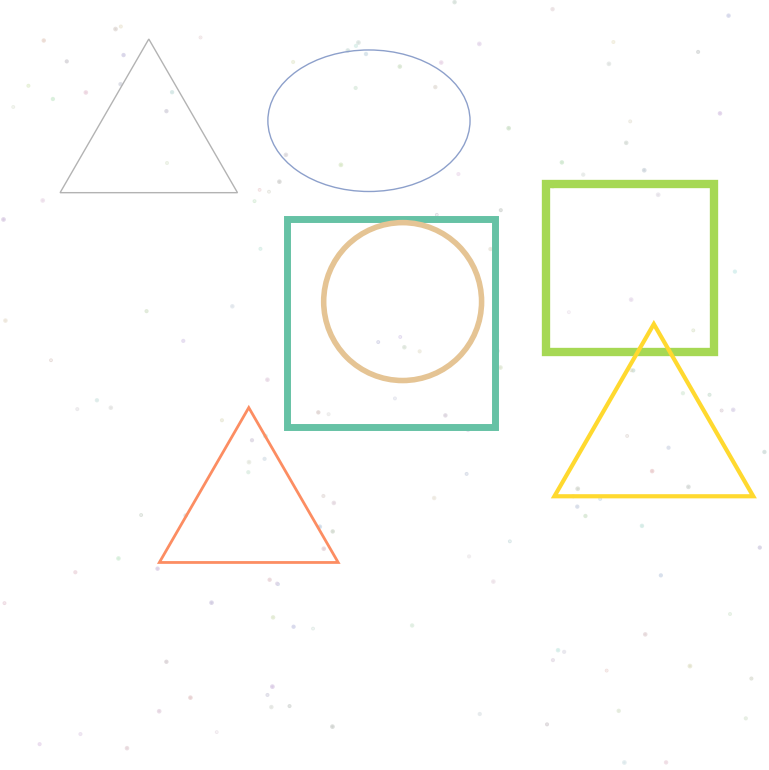[{"shape": "square", "thickness": 2.5, "radius": 0.68, "center": [0.507, 0.58]}, {"shape": "triangle", "thickness": 1, "radius": 0.67, "center": [0.323, 0.337]}, {"shape": "oval", "thickness": 0.5, "radius": 0.66, "center": [0.479, 0.843]}, {"shape": "square", "thickness": 3, "radius": 0.55, "center": [0.818, 0.652]}, {"shape": "triangle", "thickness": 1.5, "radius": 0.75, "center": [0.849, 0.43]}, {"shape": "circle", "thickness": 2, "radius": 0.51, "center": [0.523, 0.608]}, {"shape": "triangle", "thickness": 0.5, "radius": 0.67, "center": [0.193, 0.816]}]